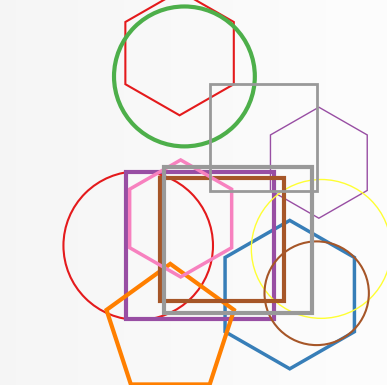[{"shape": "circle", "thickness": 1.5, "radius": 0.96, "center": [0.357, 0.362]}, {"shape": "hexagon", "thickness": 1.5, "radius": 0.81, "center": [0.463, 0.862]}, {"shape": "hexagon", "thickness": 2.5, "radius": 0.96, "center": [0.748, 0.235]}, {"shape": "circle", "thickness": 3, "radius": 0.91, "center": [0.476, 0.801]}, {"shape": "hexagon", "thickness": 1, "radius": 0.72, "center": [0.823, 0.577]}, {"shape": "square", "thickness": 3, "radius": 0.96, "center": [0.516, 0.362]}, {"shape": "pentagon", "thickness": 3, "radius": 0.87, "center": [0.439, 0.142]}, {"shape": "circle", "thickness": 1, "radius": 0.9, "center": [0.829, 0.353]}, {"shape": "circle", "thickness": 1.5, "radius": 0.67, "center": [0.817, 0.238]}, {"shape": "square", "thickness": 3, "radius": 0.8, "center": [0.574, 0.379]}, {"shape": "hexagon", "thickness": 2.5, "radius": 0.76, "center": [0.466, 0.433]}, {"shape": "square", "thickness": 3, "radius": 0.95, "center": [0.614, 0.377]}, {"shape": "square", "thickness": 2, "radius": 0.69, "center": [0.68, 0.642]}]